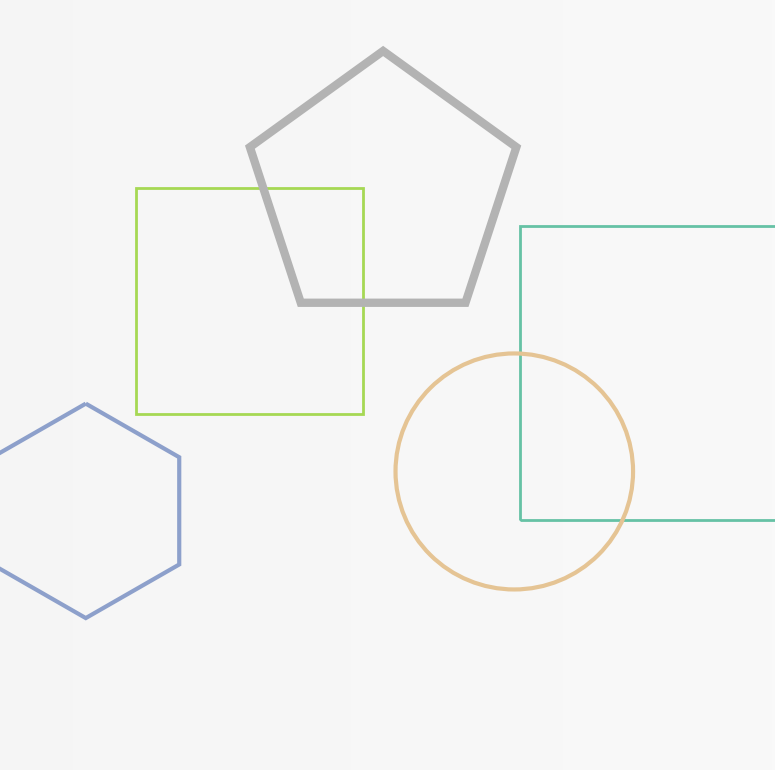[{"shape": "square", "thickness": 1, "radius": 0.95, "center": [0.862, 0.515]}, {"shape": "hexagon", "thickness": 1.5, "radius": 0.7, "center": [0.111, 0.337]}, {"shape": "square", "thickness": 1, "radius": 0.73, "center": [0.322, 0.609]}, {"shape": "circle", "thickness": 1.5, "radius": 0.77, "center": [0.664, 0.388]}, {"shape": "pentagon", "thickness": 3, "radius": 0.9, "center": [0.494, 0.753]}]